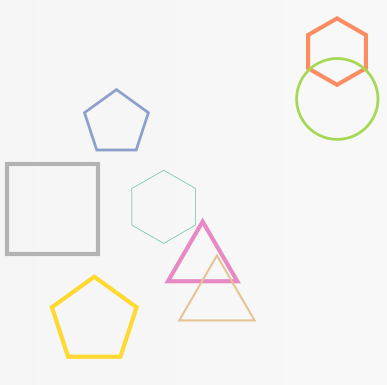[{"shape": "hexagon", "thickness": 0.5, "radius": 0.47, "center": [0.422, 0.463]}, {"shape": "hexagon", "thickness": 3, "radius": 0.43, "center": [0.87, 0.866]}, {"shape": "pentagon", "thickness": 2, "radius": 0.43, "center": [0.301, 0.681]}, {"shape": "triangle", "thickness": 3, "radius": 0.52, "center": [0.523, 0.321]}, {"shape": "circle", "thickness": 2, "radius": 0.52, "center": [0.87, 0.743]}, {"shape": "pentagon", "thickness": 3, "radius": 0.57, "center": [0.243, 0.166]}, {"shape": "triangle", "thickness": 1.5, "radius": 0.56, "center": [0.56, 0.224]}, {"shape": "square", "thickness": 3, "radius": 0.58, "center": [0.135, 0.456]}]